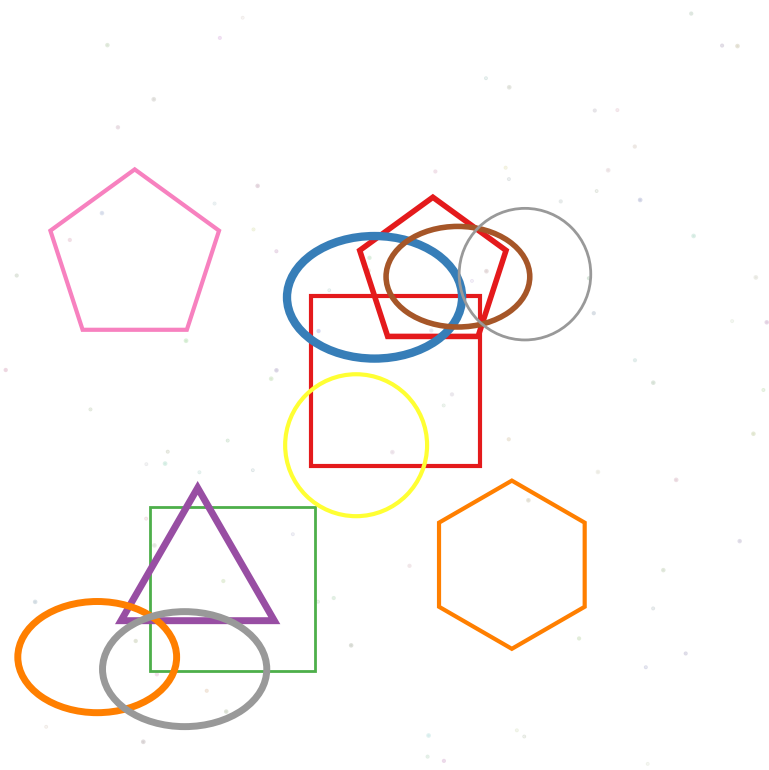[{"shape": "pentagon", "thickness": 2, "radius": 0.5, "center": [0.562, 0.644]}, {"shape": "square", "thickness": 1.5, "radius": 0.55, "center": [0.514, 0.505]}, {"shape": "oval", "thickness": 3, "radius": 0.57, "center": [0.486, 0.614]}, {"shape": "square", "thickness": 1, "radius": 0.53, "center": [0.302, 0.235]}, {"shape": "triangle", "thickness": 2.5, "radius": 0.57, "center": [0.257, 0.251]}, {"shape": "hexagon", "thickness": 1.5, "radius": 0.55, "center": [0.665, 0.267]}, {"shape": "oval", "thickness": 2.5, "radius": 0.52, "center": [0.126, 0.147]}, {"shape": "circle", "thickness": 1.5, "radius": 0.46, "center": [0.462, 0.422]}, {"shape": "oval", "thickness": 2, "radius": 0.47, "center": [0.595, 0.641]}, {"shape": "pentagon", "thickness": 1.5, "radius": 0.58, "center": [0.175, 0.665]}, {"shape": "oval", "thickness": 2.5, "radius": 0.53, "center": [0.24, 0.131]}, {"shape": "circle", "thickness": 1, "radius": 0.43, "center": [0.682, 0.644]}]